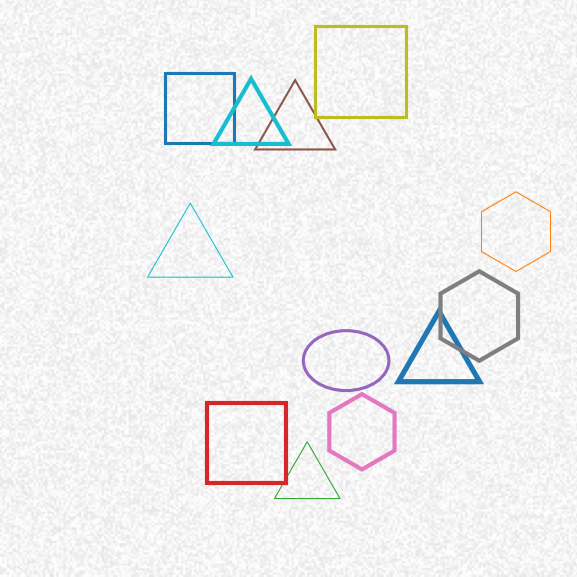[{"shape": "square", "thickness": 1.5, "radius": 0.3, "center": [0.345, 0.812]}, {"shape": "triangle", "thickness": 2.5, "radius": 0.41, "center": [0.76, 0.379]}, {"shape": "hexagon", "thickness": 0.5, "radius": 0.34, "center": [0.894, 0.598]}, {"shape": "triangle", "thickness": 0.5, "radius": 0.33, "center": [0.532, 0.169]}, {"shape": "square", "thickness": 2, "radius": 0.34, "center": [0.426, 0.232]}, {"shape": "oval", "thickness": 1.5, "radius": 0.37, "center": [0.599, 0.375]}, {"shape": "triangle", "thickness": 1, "radius": 0.4, "center": [0.511, 0.78]}, {"shape": "hexagon", "thickness": 2, "radius": 0.33, "center": [0.627, 0.251]}, {"shape": "hexagon", "thickness": 2, "radius": 0.39, "center": [0.83, 0.452]}, {"shape": "square", "thickness": 1.5, "radius": 0.39, "center": [0.625, 0.875]}, {"shape": "triangle", "thickness": 2, "radius": 0.38, "center": [0.435, 0.787]}, {"shape": "triangle", "thickness": 0.5, "radius": 0.43, "center": [0.329, 0.562]}]